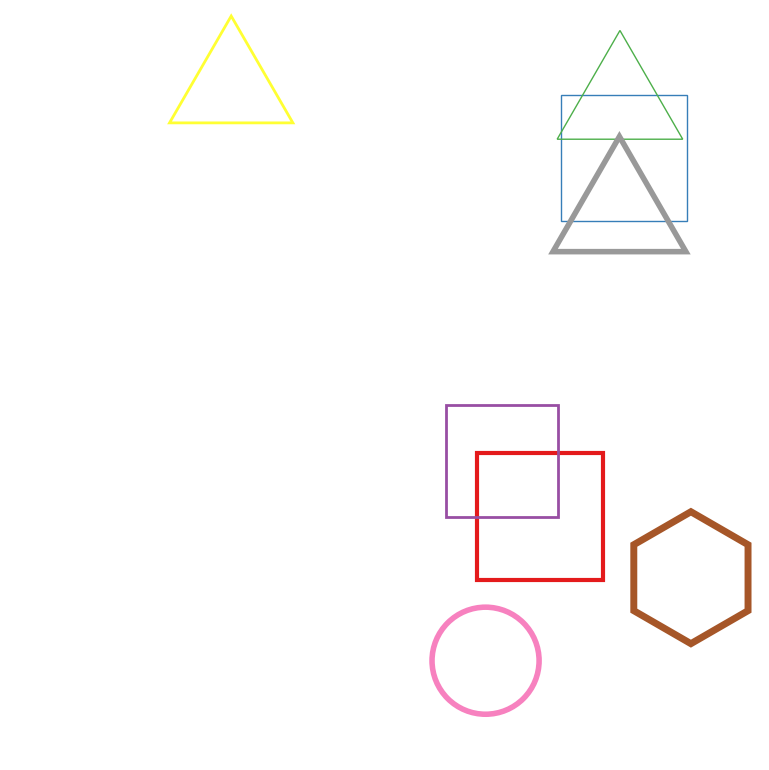[{"shape": "square", "thickness": 1.5, "radius": 0.41, "center": [0.701, 0.329]}, {"shape": "square", "thickness": 0.5, "radius": 0.41, "center": [0.811, 0.795]}, {"shape": "triangle", "thickness": 0.5, "radius": 0.47, "center": [0.805, 0.866]}, {"shape": "square", "thickness": 1, "radius": 0.36, "center": [0.652, 0.402]}, {"shape": "triangle", "thickness": 1, "radius": 0.46, "center": [0.3, 0.887]}, {"shape": "hexagon", "thickness": 2.5, "radius": 0.43, "center": [0.897, 0.25]}, {"shape": "circle", "thickness": 2, "radius": 0.35, "center": [0.631, 0.142]}, {"shape": "triangle", "thickness": 2, "radius": 0.5, "center": [0.804, 0.723]}]